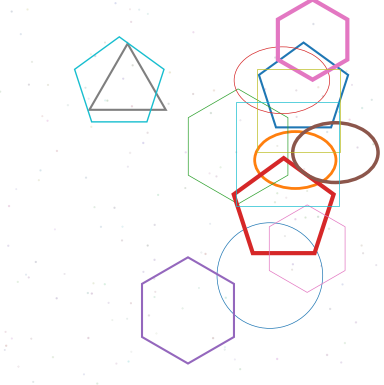[{"shape": "circle", "thickness": 0.5, "radius": 0.69, "center": [0.701, 0.284]}, {"shape": "pentagon", "thickness": 1.5, "radius": 0.61, "center": [0.788, 0.768]}, {"shape": "oval", "thickness": 2, "radius": 0.53, "center": [0.767, 0.584]}, {"shape": "hexagon", "thickness": 0.5, "radius": 0.75, "center": [0.618, 0.62]}, {"shape": "oval", "thickness": 0.5, "radius": 0.62, "center": [0.732, 0.792]}, {"shape": "pentagon", "thickness": 3, "radius": 0.68, "center": [0.737, 0.453]}, {"shape": "hexagon", "thickness": 1.5, "radius": 0.69, "center": [0.488, 0.194]}, {"shape": "oval", "thickness": 2.5, "radius": 0.55, "center": [0.871, 0.604]}, {"shape": "hexagon", "thickness": 0.5, "radius": 0.57, "center": [0.798, 0.354]}, {"shape": "hexagon", "thickness": 3, "radius": 0.52, "center": [0.812, 0.897]}, {"shape": "triangle", "thickness": 1.5, "radius": 0.57, "center": [0.331, 0.772]}, {"shape": "square", "thickness": 0.5, "radius": 0.54, "center": [0.776, 0.714]}, {"shape": "pentagon", "thickness": 1, "radius": 0.61, "center": [0.31, 0.782]}, {"shape": "square", "thickness": 0.5, "radius": 0.67, "center": [0.747, 0.601]}]